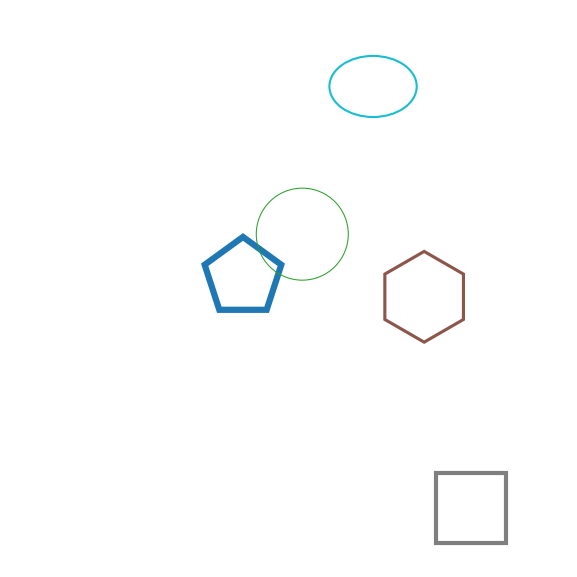[{"shape": "pentagon", "thickness": 3, "radius": 0.35, "center": [0.421, 0.519]}, {"shape": "circle", "thickness": 0.5, "radius": 0.4, "center": [0.523, 0.594]}, {"shape": "hexagon", "thickness": 1.5, "radius": 0.39, "center": [0.734, 0.485]}, {"shape": "square", "thickness": 2, "radius": 0.3, "center": [0.816, 0.119]}, {"shape": "oval", "thickness": 1, "radius": 0.38, "center": [0.646, 0.849]}]